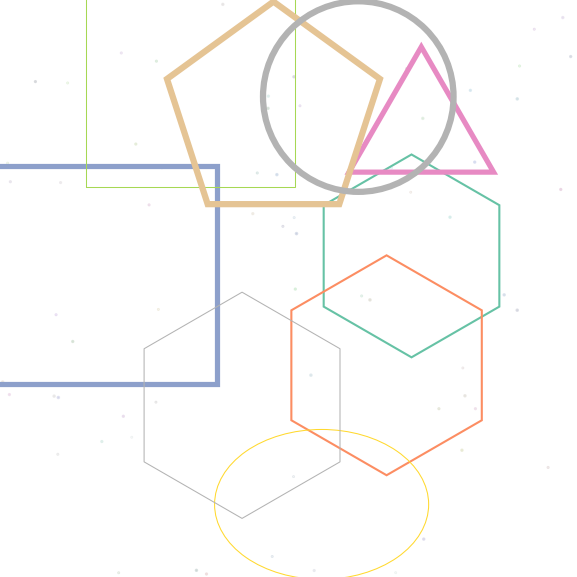[{"shape": "hexagon", "thickness": 1, "radius": 0.88, "center": [0.713, 0.556]}, {"shape": "hexagon", "thickness": 1, "radius": 0.95, "center": [0.669, 0.367]}, {"shape": "square", "thickness": 2.5, "radius": 0.94, "center": [0.186, 0.523]}, {"shape": "triangle", "thickness": 2.5, "radius": 0.72, "center": [0.73, 0.773]}, {"shape": "square", "thickness": 0.5, "radius": 0.9, "center": [0.329, 0.856]}, {"shape": "oval", "thickness": 0.5, "radius": 0.93, "center": [0.557, 0.126]}, {"shape": "pentagon", "thickness": 3, "radius": 0.97, "center": [0.474, 0.802]}, {"shape": "circle", "thickness": 3, "radius": 0.82, "center": [0.62, 0.832]}, {"shape": "hexagon", "thickness": 0.5, "radius": 0.98, "center": [0.419, 0.297]}]